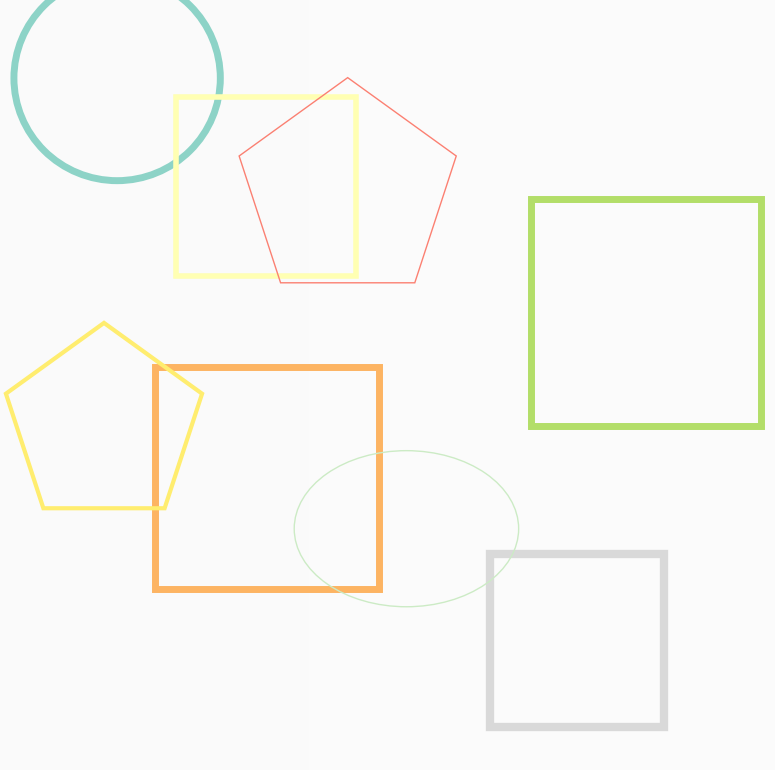[{"shape": "circle", "thickness": 2.5, "radius": 0.67, "center": [0.151, 0.899]}, {"shape": "square", "thickness": 2, "radius": 0.58, "center": [0.343, 0.758]}, {"shape": "pentagon", "thickness": 0.5, "radius": 0.74, "center": [0.449, 0.752]}, {"shape": "square", "thickness": 2.5, "radius": 0.72, "center": [0.344, 0.379]}, {"shape": "square", "thickness": 2.5, "radius": 0.74, "center": [0.833, 0.594]}, {"shape": "square", "thickness": 3, "radius": 0.56, "center": [0.745, 0.168]}, {"shape": "oval", "thickness": 0.5, "radius": 0.72, "center": [0.524, 0.313]}, {"shape": "pentagon", "thickness": 1.5, "radius": 0.67, "center": [0.134, 0.448]}]